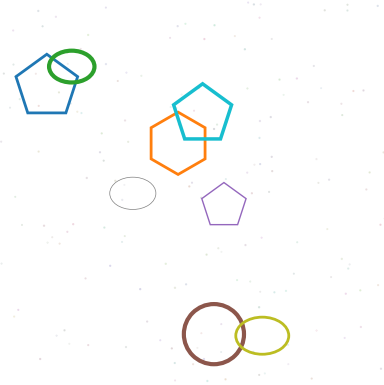[{"shape": "pentagon", "thickness": 2, "radius": 0.42, "center": [0.122, 0.775]}, {"shape": "hexagon", "thickness": 2, "radius": 0.4, "center": [0.463, 0.628]}, {"shape": "oval", "thickness": 3, "radius": 0.29, "center": [0.186, 0.827]}, {"shape": "pentagon", "thickness": 1, "radius": 0.3, "center": [0.582, 0.465]}, {"shape": "circle", "thickness": 3, "radius": 0.39, "center": [0.556, 0.132]}, {"shape": "oval", "thickness": 0.5, "radius": 0.3, "center": [0.345, 0.498]}, {"shape": "oval", "thickness": 2, "radius": 0.34, "center": [0.681, 0.128]}, {"shape": "pentagon", "thickness": 2.5, "radius": 0.4, "center": [0.526, 0.703]}]